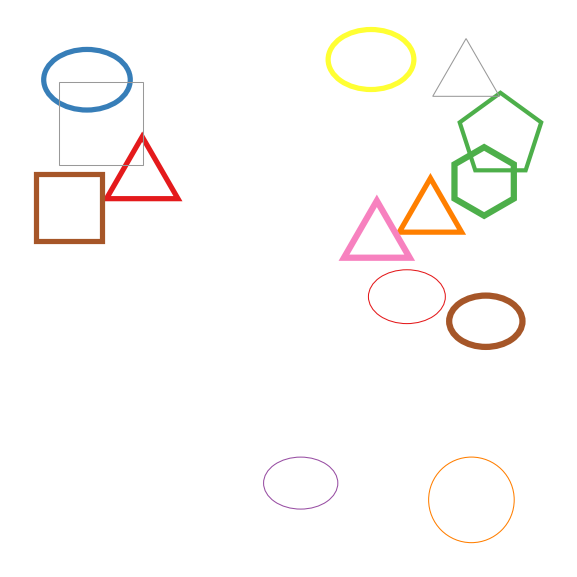[{"shape": "triangle", "thickness": 2.5, "radius": 0.36, "center": [0.246, 0.691]}, {"shape": "oval", "thickness": 0.5, "radius": 0.33, "center": [0.705, 0.485]}, {"shape": "oval", "thickness": 2.5, "radius": 0.37, "center": [0.151, 0.861]}, {"shape": "pentagon", "thickness": 2, "radius": 0.37, "center": [0.867, 0.764]}, {"shape": "hexagon", "thickness": 3, "radius": 0.3, "center": [0.838, 0.685]}, {"shape": "oval", "thickness": 0.5, "radius": 0.32, "center": [0.521, 0.163]}, {"shape": "circle", "thickness": 0.5, "radius": 0.37, "center": [0.816, 0.134]}, {"shape": "triangle", "thickness": 2.5, "radius": 0.31, "center": [0.745, 0.628]}, {"shape": "oval", "thickness": 2.5, "radius": 0.37, "center": [0.642, 0.896]}, {"shape": "oval", "thickness": 3, "radius": 0.32, "center": [0.841, 0.443]}, {"shape": "square", "thickness": 2.5, "radius": 0.29, "center": [0.12, 0.64]}, {"shape": "triangle", "thickness": 3, "radius": 0.33, "center": [0.653, 0.586]}, {"shape": "triangle", "thickness": 0.5, "radius": 0.33, "center": [0.807, 0.866]}, {"shape": "square", "thickness": 0.5, "radius": 0.36, "center": [0.175, 0.785]}]